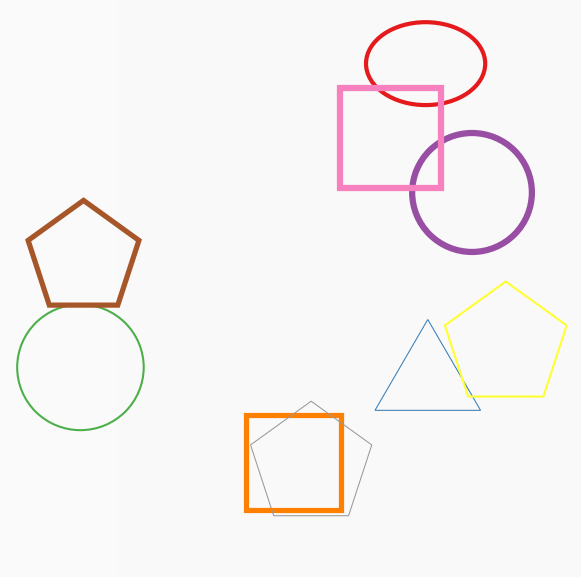[{"shape": "oval", "thickness": 2, "radius": 0.51, "center": [0.732, 0.889]}, {"shape": "triangle", "thickness": 0.5, "radius": 0.52, "center": [0.736, 0.341]}, {"shape": "circle", "thickness": 1, "radius": 0.54, "center": [0.138, 0.363]}, {"shape": "circle", "thickness": 3, "radius": 0.51, "center": [0.812, 0.666]}, {"shape": "square", "thickness": 2.5, "radius": 0.41, "center": [0.505, 0.198]}, {"shape": "pentagon", "thickness": 1, "radius": 0.55, "center": [0.87, 0.402]}, {"shape": "pentagon", "thickness": 2.5, "radius": 0.5, "center": [0.144, 0.552]}, {"shape": "square", "thickness": 3, "radius": 0.43, "center": [0.672, 0.76]}, {"shape": "pentagon", "thickness": 0.5, "radius": 0.55, "center": [0.535, 0.195]}]